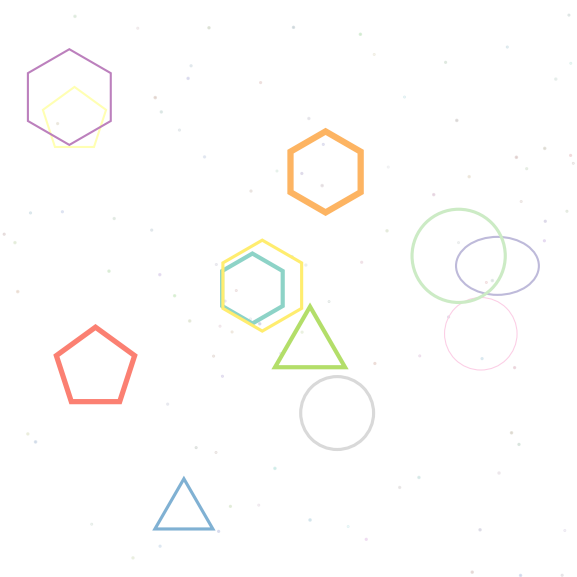[{"shape": "hexagon", "thickness": 2, "radius": 0.3, "center": [0.437, 0.5]}, {"shape": "pentagon", "thickness": 1, "radius": 0.29, "center": [0.129, 0.791]}, {"shape": "oval", "thickness": 1, "radius": 0.36, "center": [0.861, 0.539]}, {"shape": "pentagon", "thickness": 2.5, "radius": 0.36, "center": [0.165, 0.361]}, {"shape": "triangle", "thickness": 1.5, "radius": 0.29, "center": [0.318, 0.112]}, {"shape": "hexagon", "thickness": 3, "radius": 0.35, "center": [0.564, 0.701]}, {"shape": "triangle", "thickness": 2, "radius": 0.35, "center": [0.537, 0.398]}, {"shape": "circle", "thickness": 0.5, "radius": 0.31, "center": [0.833, 0.421]}, {"shape": "circle", "thickness": 1.5, "radius": 0.32, "center": [0.584, 0.284]}, {"shape": "hexagon", "thickness": 1, "radius": 0.41, "center": [0.12, 0.831]}, {"shape": "circle", "thickness": 1.5, "radius": 0.4, "center": [0.794, 0.556]}, {"shape": "hexagon", "thickness": 1.5, "radius": 0.39, "center": [0.454, 0.505]}]